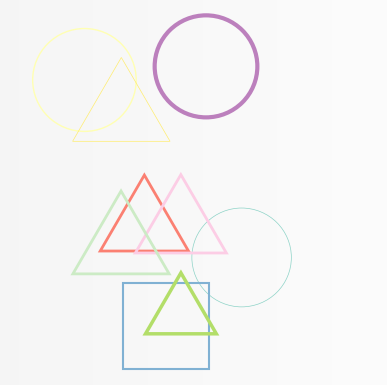[{"shape": "circle", "thickness": 0.5, "radius": 0.64, "center": [0.624, 0.331]}, {"shape": "circle", "thickness": 1, "radius": 0.67, "center": [0.218, 0.792]}, {"shape": "triangle", "thickness": 2, "radius": 0.66, "center": [0.373, 0.414]}, {"shape": "square", "thickness": 1.5, "radius": 0.56, "center": [0.429, 0.154]}, {"shape": "triangle", "thickness": 2.5, "radius": 0.53, "center": [0.467, 0.186]}, {"shape": "triangle", "thickness": 2, "radius": 0.68, "center": [0.467, 0.411]}, {"shape": "circle", "thickness": 3, "radius": 0.66, "center": [0.532, 0.828]}, {"shape": "triangle", "thickness": 2, "radius": 0.72, "center": [0.312, 0.36]}, {"shape": "triangle", "thickness": 0.5, "radius": 0.73, "center": [0.313, 0.706]}]